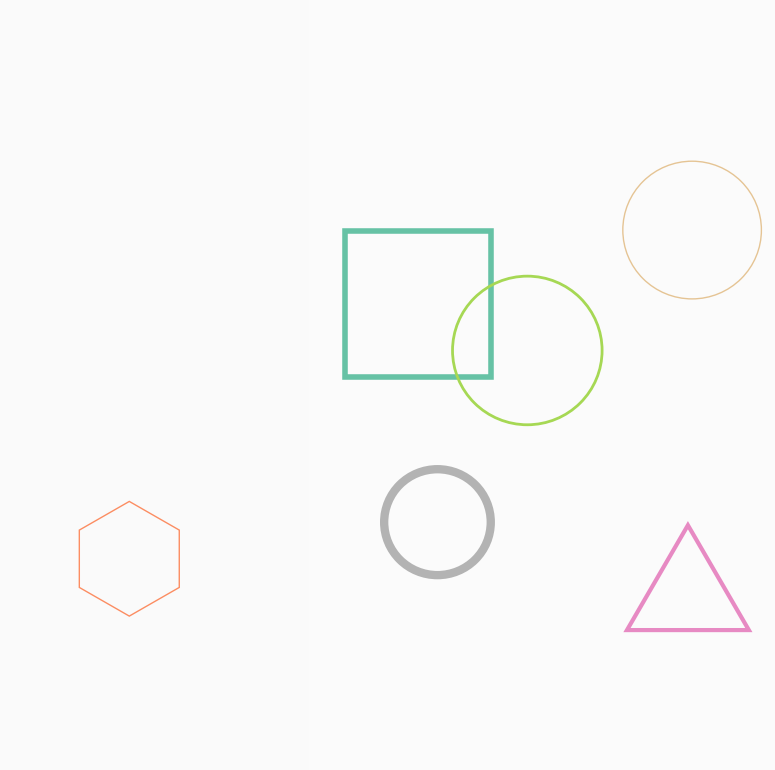[{"shape": "square", "thickness": 2, "radius": 0.47, "center": [0.539, 0.605]}, {"shape": "hexagon", "thickness": 0.5, "radius": 0.37, "center": [0.167, 0.274]}, {"shape": "triangle", "thickness": 1.5, "radius": 0.45, "center": [0.888, 0.227]}, {"shape": "circle", "thickness": 1, "radius": 0.48, "center": [0.68, 0.545]}, {"shape": "circle", "thickness": 0.5, "radius": 0.45, "center": [0.893, 0.701]}, {"shape": "circle", "thickness": 3, "radius": 0.34, "center": [0.564, 0.322]}]